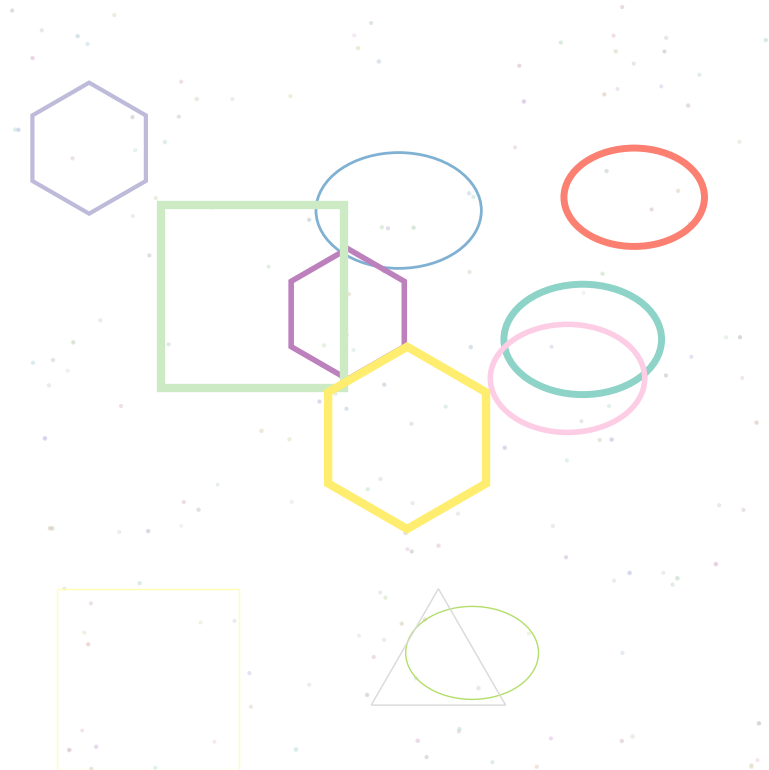[{"shape": "oval", "thickness": 2.5, "radius": 0.51, "center": [0.757, 0.559]}, {"shape": "square", "thickness": 0.5, "radius": 0.59, "center": [0.192, 0.118]}, {"shape": "hexagon", "thickness": 1.5, "radius": 0.43, "center": [0.116, 0.808]}, {"shape": "oval", "thickness": 2.5, "radius": 0.46, "center": [0.824, 0.744]}, {"shape": "oval", "thickness": 1, "radius": 0.54, "center": [0.518, 0.727]}, {"shape": "oval", "thickness": 0.5, "radius": 0.43, "center": [0.613, 0.152]}, {"shape": "oval", "thickness": 2, "radius": 0.5, "center": [0.737, 0.509]}, {"shape": "triangle", "thickness": 0.5, "radius": 0.5, "center": [0.569, 0.135]}, {"shape": "hexagon", "thickness": 2, "radius": 0.42, "center": [0.452, 0.592]}, {"shape": "square", "thickness": 3, "radius": 0.59, "center": [0.328, 0.615]}, {"shape": "hexagon", "thickness": 3, "radius": 0.59, "center": [0.529, 0.431]}]